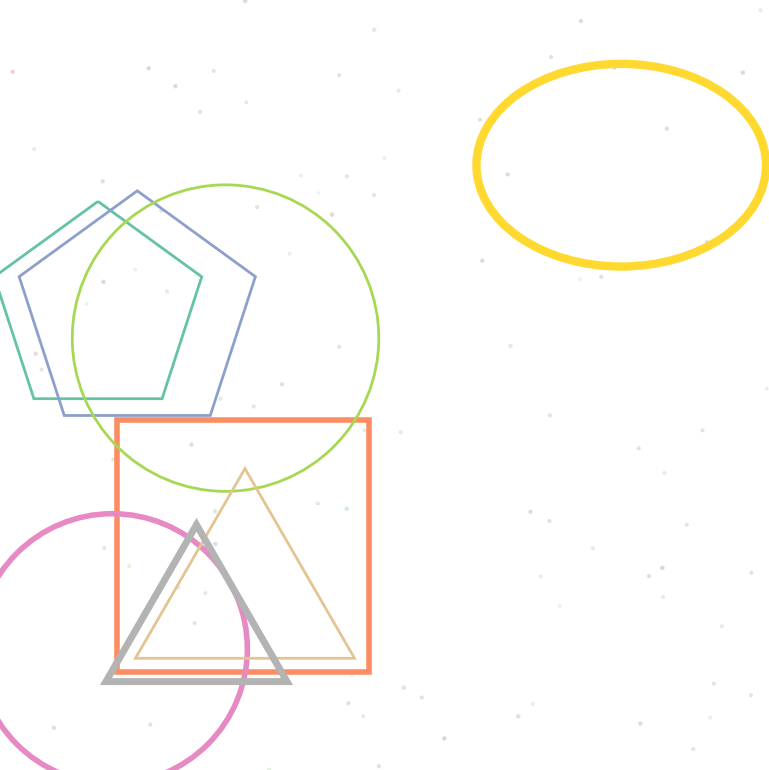[{"shape": "pentagon", "thickness": 1, "radius": 0.71, "center": [0.127, 0.597]}, {"shape": "square", "thickness": 2, "radius": 0.82, "center": [0.316, 0.291]}, {"shape": "pentagon", "thickness": 1, "radius": 0.81, "center": [0.178, 0.591]}, {"shape": "circle", "thickness": 2, "radius": 0.88, "center": [0.146, 0.157]}, {"shape": "circle", "thickness": 1, "radius": 1.0, "center": [0.293, 0.561]}, {"shape": "oval", "thickness": 3, "radius": 0.94, "center": [0.807, 0.785]}, {"shape": "triangle", "thickness": 1, "radius": 0.82, "center": [0.318, 0.227]}, {"shape": "triangle", "thickness": 2.5, "radius": 0.68, "center": [0.255, 0.183]}]